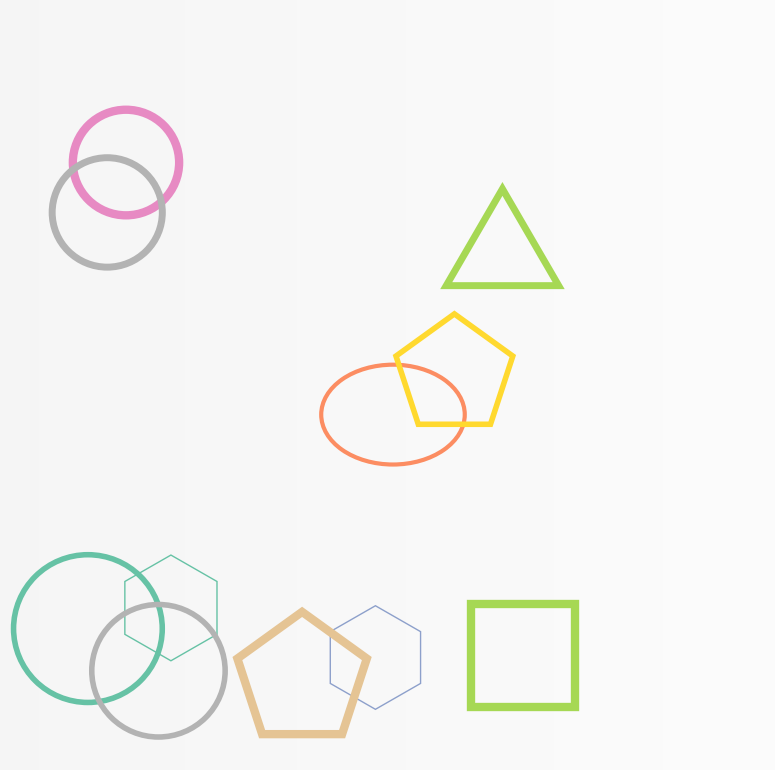[{"shape": "circle", "thickness": 2, "radius": 0.48, "center": [0.113, 0.184]}, {"shape": "hexagon", "thickness": 0.5, "radius": 0.34, "center": [0.221, 0.211]}, {"shape": "oval", "thickness": 1.5, "radius": 0.46, "center": [0.507, 0.462]}, {"shape": "hexagon", "thickness": 0.5, "radius": 0.34, "center": [0.484, 0.146]}, {"shape": "circle", "thickness": 3, "radius": 0.34, "center": [0.163, 0.789]}, {"shape": "square", "thickness": 3, "radius": 0.34, "center": [0.674, 0.149]}, {"shape": "triangle", "thickness": 2.5, "radius": 0.42, "center": [0.648, 0.671]}, {"shape": "pentagon", "thickness": 2, "radius": 0.4, "center": [0.586, 0.513]}, {"shape": "pentagon", "thickness": 3, "radius": 0.44, "center": [0.39, 0.118]}, {"shape": "circle", "thickness": 2.5, "radius": 0.36, "center": [0.138, 0.724]}, {"shape": "circle", "thickness": 2, "radius": 0.43, "center": [0.204, 0.129]}]